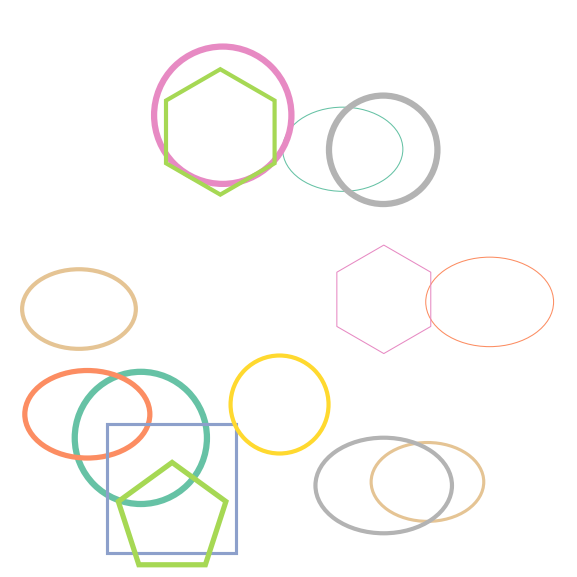[{"shape": "oval", "thickness": 0.5, "radius": 0.52, "center": [0.593, 0.741]}, {"shape": "circle", "thickness": 3, "radius": 0.57, "center": [0.244, 0.241]}, {"shape": "oval", "thickness": 0.5, "radius": 0.55, "center": [0.848, 0.476]}, {"shape": "oval", "thickness": 2.5, "radius": 0.54, "center": [0.151, 0.282]}, {"shape": "square", "thickness": 1.5, "radius": 0.56, "center": [0.297, 0.153]}, {"shape": "hexagon", "thickness": 0.5, "radius": 0.47, "center": [0.665, 0.481]}, {"shape": "circle", "thickness": 3, "radius": 0.59, "center": [0.386, 0.8]}, {"shape": "hexagon", "thickness": 2, "radius": 0.54, "center": [0.381, 0.771]}, {"shape": "pentagon", "thickness": 2.5, "radius": 0.49, "center": [0.298, 0.1]}, {"shape": "circle", "thickness": 2, "radius": 0.42, "center": [0.484, 0.299]}, {"shape": "oval", "thickness": 1.5, "radius": 0.49, "center": [0.74, 0.165]}, {"shape": "oval", "thickness": 2, "radius": 0.49, "center": [0.137, 0.464]}, {"shape": "oval", "thickness": 2, "radius": 0.59, "center": [0.664, 0.158]}, {"shape": "circle", "thickness": 3, "radius": 0.47, "center": [0.664, 0.74]}]